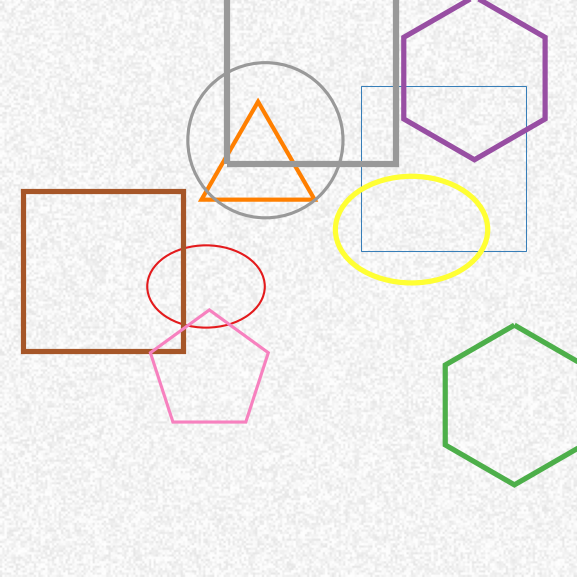[{"shape": "oval", "thickness": 1, "radius": 0.51, "center": [0.357, 0.503]}, {"shape": "square", "thickness": 0.5, "radius": 0.72, "center": [0.768, 0.707]}, {"shape": "hexagon", "thickness": 2.5, "radius": 0.69, "center": [0.891, 0.298]}, {"shape": "hexagon", "thickness": 2.5, "radius": 0.71, "center": [0.822, 0.864]}, {"shape": "triangle", "thickness": 2, "radius": 0.57, "center": [0.447, 0.71]}, {"shape": "oval", "thickness": 2.5, "radius": 0.66, "center": [0.713, 0.602]}, {"shape": "square", "thickness": 2.5, "radius": 0.69, "center": [0.178, 0.53]}, {"shape": "pentagon", "thickness": 1.5, "radius": 0.54, "center": [0.363, 0.355]}, {"shape": "square", "thickness": 3, "radius": 0.73, "center": [0.54, 0.861]}, {"shape": "circle", "thickness": 1.5, "radius": 0.67, "center": [0.46, 0.756]}]